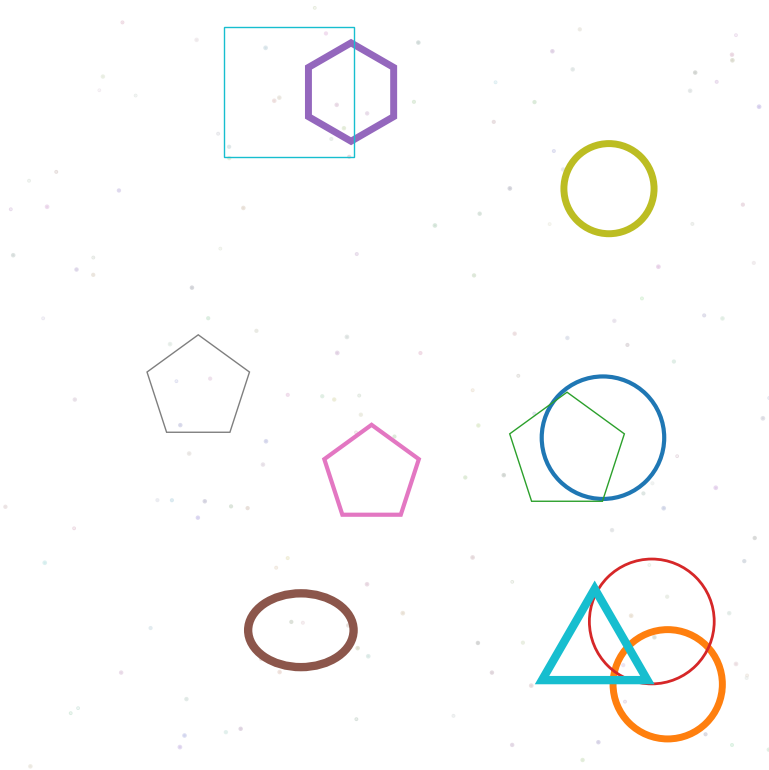[{"shape": "circle", "thickness": 1.5, "radius": 0.4, "center": [0.783, 0.432]}, {"shape": "circle", "thickness": 2.5, "radius": 0.35, "center": [0.867, 0.111]}, {"shape": "pentagon", "thickness": 0.5, "radius": 0.39, "center": [0.736, 0.412]}, {"shape": "circle", "thickness": 1, "radius": 0.41, "center": [0.846, 0.193]}, {"shape": "hexagon", "thickness": 2.5, "radius": 0.32, "center": [0.456, 0.88]}, {"shape": "oval", "thickness": 3, "radius": 0.34, "center": [0.391, 0.182]}, {"shape": "pentagon", "thickness": 1.5, "radius": 0.32, "center": [0.483, 0.384]}, {"shape": "pentagon", "thickness": 0.5, "radius": 0.35, "center": [0.257, 0.495]}, {"shape": "circle", "thickness": 2.5, "radius": 0.29, "center": [0.791, 0.755]}, {"shape": "square", "thickness": 0.5, "radius": 0.42, "center": [0.376, 0.88]}, {"shape": "triangle", "thickness": 3, "radius": 0.4, "center": [0.772, 0.156]}]